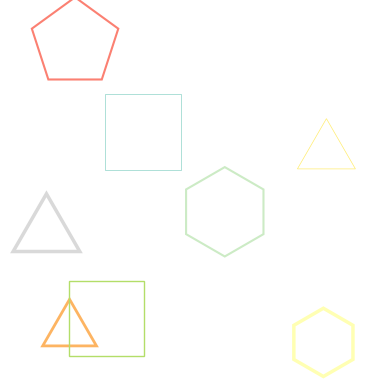[{"shape": "square", "thickness": 0.5, "radius": 0.49, "center": [0.372, 0.658]}, {"shape": "hexagon", "thickness": 2.5, "radius": 0.44, "center": [0.84, 0.111]}, {"shape": "pentagon", "thickness": 1.5, "radius": 0.59, "center": [0.195, 0.889]}, {"shape": "triangle", "thickness": 2, "radius": 0.4, "center": [0.181, 0.142]}, {"shape": "square", "thickness": 1, "radius": 0.48, "center": [0.277, 0.172]}, {"shape": "triangle", "thickness": 2.5, "radius": 0.5, "center": [0.121, 0.397]}, {"shape": "hexagon", "thickness": 1.5, "radius": 0.58, "center": [0.584, 0.45]}, {"shape": "triangle", "thickness": 0.5, "radius": 0.44, "center": [0.848, 0.605]}]